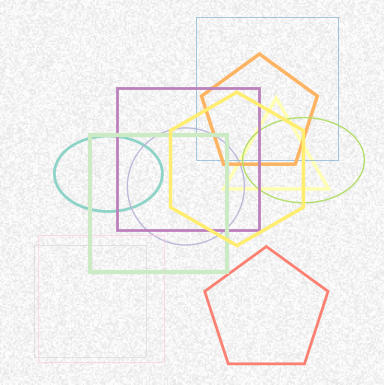[{"shape": "oval", "thickness": 2, "radius": 0.7, "center": [0.282, 0.549]}, {"shape": "triangle", "thickness": 2.5, "radius": 0.79, "center": [0.717, 0.588]}, {"shape": "circle", "thickness": 1, "radius": 0.76, "center": [0.483, 0.516]}, {"shape": "pentagon", "thickness": 2, "radius": 0.84, "center": [0.692, 0.191]}, {"shape": "square", "thickness": 0.5, "radius": 0.92, "center": [0.693, 0.77]}, {"shape": "pentagon", "thickness": 2.5, "radius": 0.79, "center": [0.674, 0.702]}, {"shape": "oval", "thickness": 1, "radius": 0.79, "center": [0.788, 0.584]}, {"shape": "square", "thickness": 0.5, "radius": 0.82, "center": [0.262, 0.224]}, {"shape": "square", "thickness": 0.5, "radius": 0.72, "center": [0.234, 0.219]}, {"shape": "square", "thickness": 2, "radius": 0.92, "center": [0.488, 0.587]}, {"shape": "square", "thickness": 3, "radius": 0.89, "center": [0.412, 0.472]}, {"shape": "hexagon", "thickness": 2.5, "radius": 1.0, "center": [0.615, 0.561]}]